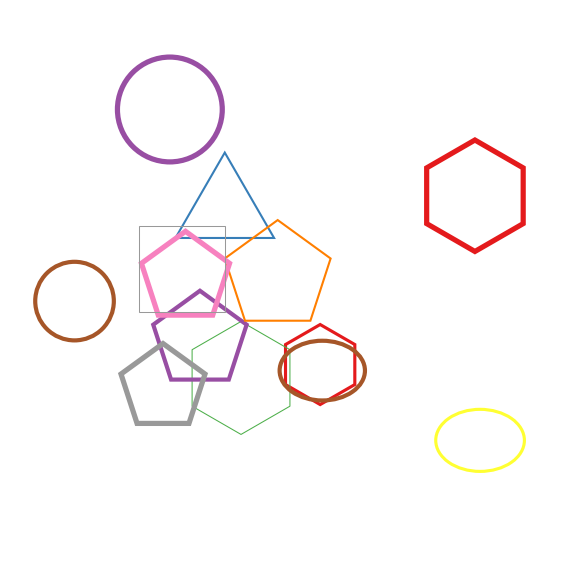[{"shape": "hexagon", "thickness": 1.5, "radius": 0.35, "center": [0.554, 0.368]}, {"shape": "hexagon", "thickness": 2.5, "radius": 0.48, "center": [0.822, 0.66]}, {"shape": "triangle", "thickness": 1, "radius": 0.49, "center": [0.389, 0.636]}, {"shape": "hexagon", "thickness": 0.5, "radius": 0.49, "center": [0.417, 0.345]}, {"shape": "pentagon", "thickness": 2, "radius": 0.43, "center": [0.346, 0.411]}, {"shape": "circle", "thickness": 2.5, "radius": 0.45, "center": [0.294, 0.81]}, {"shape": "pentagon", "thickness": 1, "radius": 0.48, "center": [0.481, 0.522]}, {"shape": "oval", "thickness": 1.5, "radius": 0.38, "center": [0.831, 0.237]}, {"shape": "oval", "thickness": 2, "radius": 0.37, "center": [0.558, 0.357]}, {"shape": "circle", "thickness": 2, "radius": 0.34, "center": [0.129, 0.478]}, {"shape": "pentagon", "thickness": 2.5, "radius": 0.4, "center": [0.321, 0.518]}, {"shape": "square", "thickness": 0.5, "radius": 0.37, "center": [0.314, 0.534]}, {"shape": "pentagon", "thickness": 2.5, "radius": 0.38, "center": [0.282, 0.328]}]